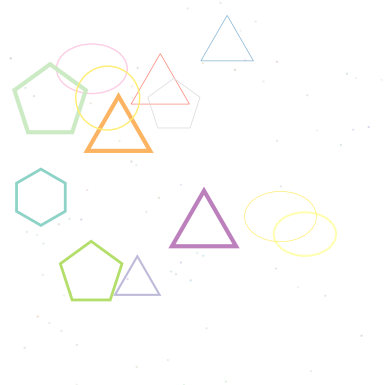[{"shape": "hexagon", "thickness": 2, "radius": 0.37, "center": [0.106, 0.488]}, {"shape": "oval", "thickness": 1.5, "radius": 0.4, "center": [0.792, 0.392]}, {"shape": "triangle", "thickness": 1.5, "radius": 0.33, "center": [0.357, 0.268]}, {"shape": "triangle", "thickness": 0.5, "radius": 0.44, "center": [0.416, 0.773]}, {"shape": "triangle", "thickness": 0.5, "radius": 0.39, "center": [0.59, 0.881]}, {"shape": "triangle", "thickness": 3, "radius": 0.47, "center": [0.308, 0.655]}, {"shape": "pentagon", "thickness": 2, "radius": 0.42, "center": [0.237, 0.289]}, {"shape": "oval", "thickness": 1, "radius": 0.46, "center": [0.239, 0.821]}, {"shape": "pentagon", "thickness": 0.5, "radius": 0.36, "center": [0.452, 0.725]}, {"shape": "triangle", "thickness": 3, "radius": 0.48, "center": [0.53, 0.408]}, {"shape": "pentagon", "thickness": 3, "radius": 0.49, "center": [0.13, 0.736]}, {"shape": "circle", "thickness": 1, "radius": 0.41, "center": [0.28, 0.745]}, {"shape": "oval", "thickness": 0.5, "radius": 0.47, "center": [0.729, 0.438]}]